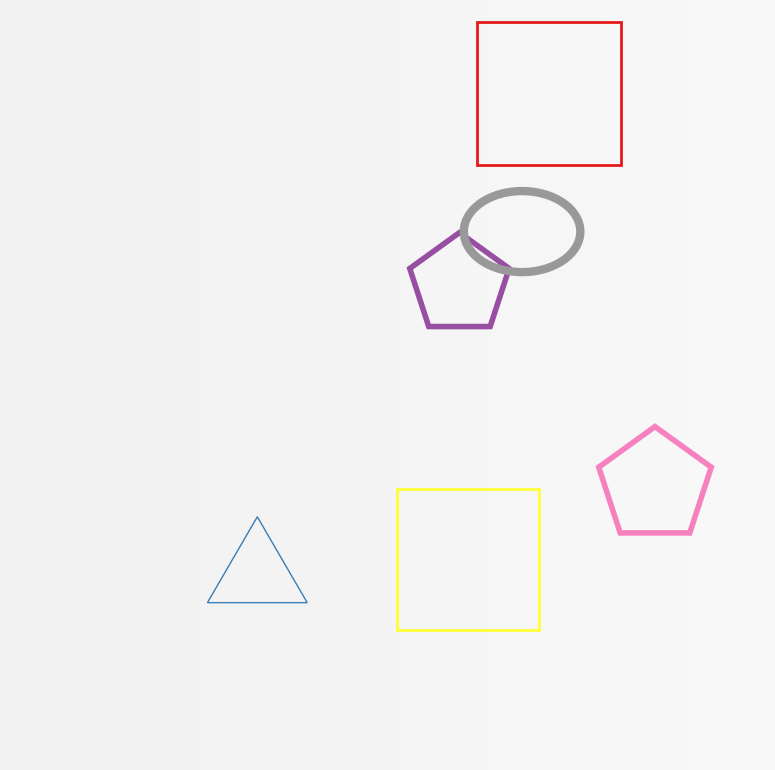[{"shape": "square", "thickness": 1, "radius": 0.46, "center": [0.708, 0.879]}, {"shape": "triangle", "thickness": 0.5, "radius": 0.37, "center": [0.332, 0.254]}, {"shape": "pentagon", "thickness": 2, "radius": 0.34, "center": [0.593, 0.63]}, {"shape": "square", "thickness": 1, "radius": 0.46, "center": [0.604, 0.273]}, {"shape": "pentagon", "thickness": 2, "radius": 0.38, "center": [0.845, 0.37]}, {"shape": "oval", "thickness": 3, "radius": 0.38, "center": [0.674, 0.699]}]